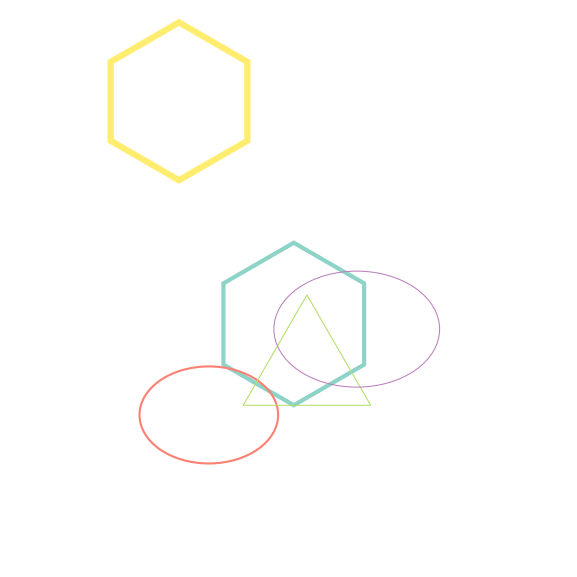[{"shape": "hexagon", "thickness": 2, "radius": 0.7, "center": [0.509, 0.438]}, {"shape": "oval", "thickness": 1, "radius": 0.6, "center": [0.362, 0.281]}, {"shape": "triangle", "thickness": 0.5, "radius": 0.64, "center": [0.531, 0.361]}, {"shape": "oval", "thickness": 0.5, "radius": 0.72, "center": [0.618, 0.429]}, {"shape": "hexagon", "thickness": 3, "radius": 0.68, "center": [0.31, 0.824]}]